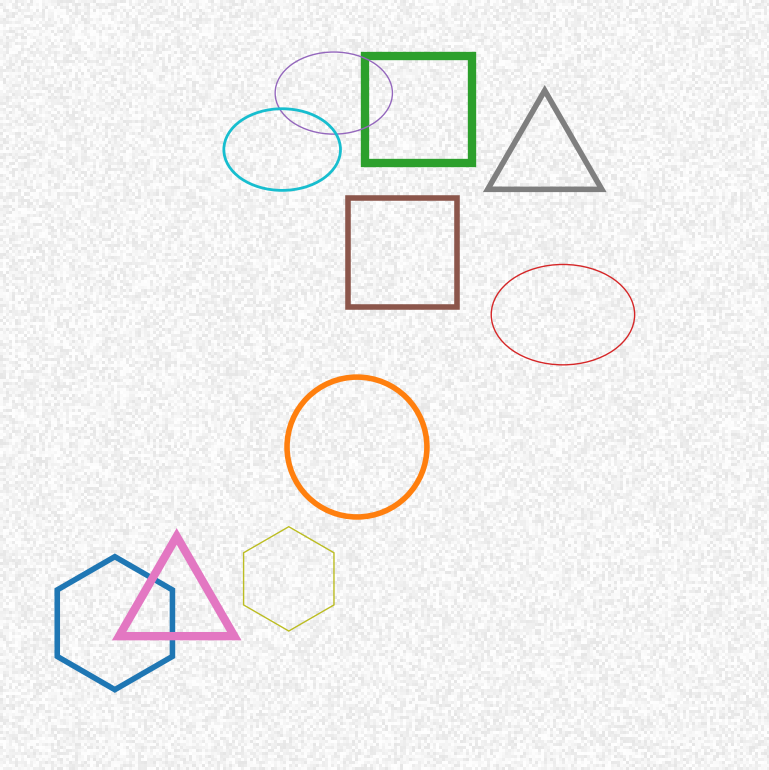[{"shape": "hexagon", "thickness": 2, "radius": 0.43, "center": [0.149, 0.191]}, {"shape": "circle", "thickness": 2, "radius": 0.45, "center": [0.464, 0.419]}, {"shape": "square", "thickness": 3, "radius": 0.35, "center": [0.543, 0.857]}, {"shape": "oval", "thickness": 0.5, "radius": 0.47, "center": [0.731, 0.591]}, {"shape": "oval", "thickness": 0.5, "radius": 0.38, "center": [0.433, 0.879]}, {"shape": "square", "thickness": 2, "radius": 0.35, "center": [0.522, 0.672]}, {"shape": "triangle", "thickness": 3, "radius": 0.43, "center": [0.229, 0.217]}, {"shape": "triangle", "thickness": 2, "radius": 0.43, "center": [0.707, 0.797]}, {"shape": "hexagon", "thickness": 0.5, "radius": 0.34, "center": [0.375, 0.248]}, {"shape": "oval", "thickness": 1, "radius": 0.38, "center": [0.366, 0.806]}]